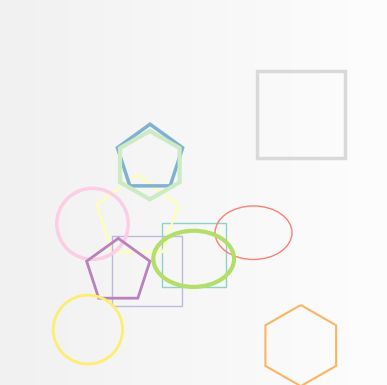[{"shape": "square", "thickness": 1, "radius": 0.41, "center": [0.5, 0.337]}, {"shape": "pentagon", "thickness": 1.5, "radius": 0.55, "center": [0.355, 0.435]}, {"shape": "square", "thickness": 1, "radius": 0.45, "center": [0.379, 0.296]}, {"shape": "oval", "thickness": 1, "radius": 0.5, "center": [0.654, 0.396]}, {"shape": "pentagon", "thickness": 2.5, "radius": 0.44, "center": [0.387, 0.589]}, {"shape": "hexagon", "thickness": 1.5, "radius": 0.53, "center": [0.776, 0.102]}, {"shape": "oval", "thickness": 3, "radius": 0.52, "center": [0.5, 0.328]}, {"shape": "circle", "thickness": 2.5, "radius": 0.46, "center": [0.239, 0.419]}, {"shape": "square", "thickness": 2.5, "radius": 0.57, "center": [0.777, 0.704]}, {"shape": "pentagon", "thickness": 2, "radius": 0.43, "center": [0.305, 0.295]}, {"shape": "hexagon", "thickness": 3, "radius": 0.44, "center": [0.387, 0.571]}, {"shape": "circle", "thickness": 2, "radius": 0.45, "center": [0.227, 0.144]}]